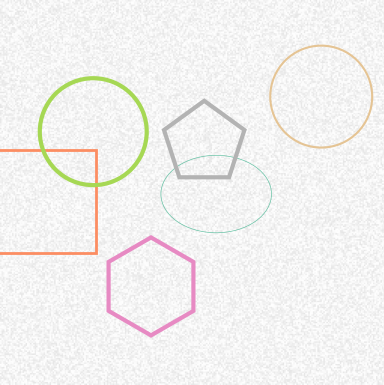[{"shape": "oval", "thickness": 0.5, "radius": 0.72, "center": [0.562, 0.496]}, {"shape": "square", "thickness": 2, "radius": 0.67, "center": [0.114, 0.476]}, {"shape": "hexagon", "thickness": 3, "radius": 0.64, "center": [0.392, 0.256]}, {"shape": "circle", "thickness": 3, "radius": 0.69, "center": [0.242, 0.658]}, {"shape": "circle", "thickness": 1.5, "radius": 0.66, "center": [0.834, 0.749]}, {"shape": "pentagon", "thickness": 3, "radius": 0.55, "center": [0.53, 0.628]}]